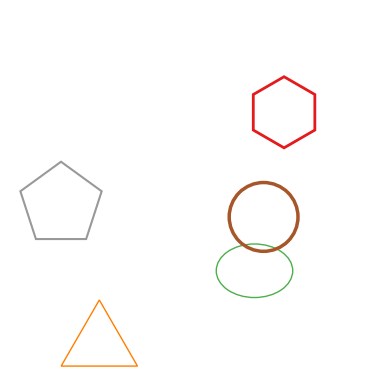[{"shape": "hexagon", "thickness": 2, "radius": 0.46, "center": [0.738, 0.708]}, {"shape": "oval", "thickness": 1, "radius": 0.5, "center": [0.661, 0.297]}, {"shape": "triangle", "thickness": 1, "radius": 0.57, "center": [0.258, 0.106]}, {"shape": "circle", "thickness": 2.5, "radius": 0.45, "center": [0.685, 0.437]}, {"shape": "pentagon", "thickness": 1.5, "radius": 0.56, "center": [0.159, 0.469]}]